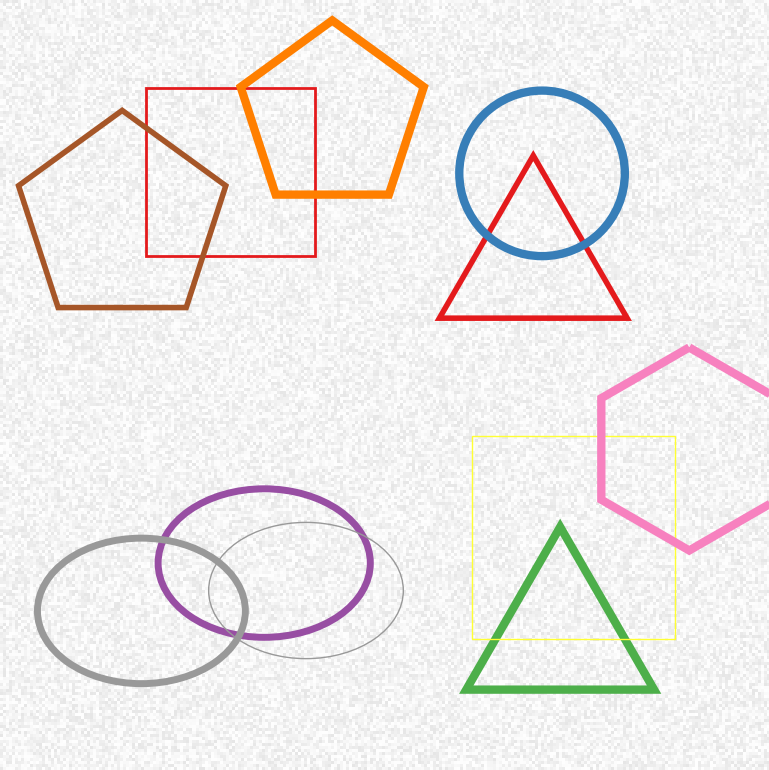[{"shape": "triangle", "thickness": 2, "radius": 0.7, "center": [0.693, 0.657]}, {"shape": "square", "thickness": 1, "radius": 0.55, "center": [0.3, 0.777]}, {"shape": "circle", "thickness": 3, "radius": 0.54, "center": [0.704, 0.775]}, {"shape": "triangle", "thickness": 3, "radius": 0.7, "center": [0.728, 0.175]}, {"shape": "oval", "thickness": 2.5, "radius": 0.69, "center": [0.343, 0.269]}, {"shape": "pentagon", "thickness": 3, "radius": 0.63, "center": [0.431, 0.848]}, {"shape": "square", "thickness": 0.5, "radius": 0.66, "center": [0.745, 0.302]}, {"shape": "pentagon", "thickness": 2, "radius": 0.71, "center": [0.159, 0.715]}, {"shape": "hexagon", "thickness": 3, "radius": 0.66, "center": [0.895, 0.417]}, {"shape": "oval", "thickness": 0.5, "radius": 0.63, "center": [0.397, 0.233]}, {"shape": "oval", "thickness": 2.5, "radius": 0.67, "center": [0.184, 0.207]}]